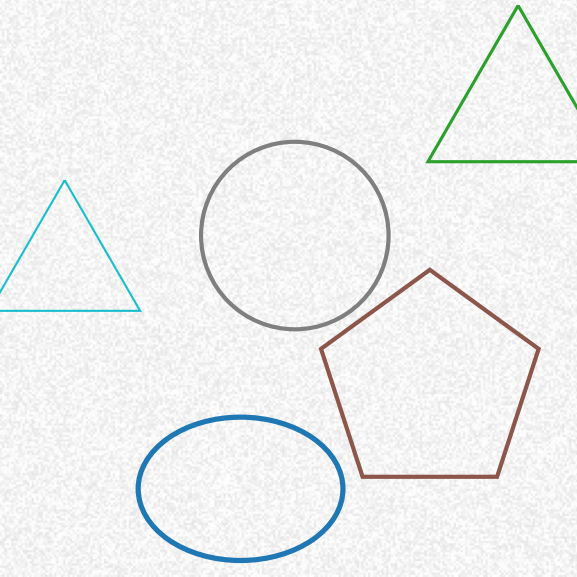[{"shape": "oval", "thickness": 2.5, "radius": 0.89, "center": [0.417, 0.153]}, {"shape": "triangle", "thickness": 1.5, "radius": 0.9, "center": [0.897, 0.809]}, {"shape": "pentagon", "thickness": 2, "radius": 0.99, "center": [0.744, 0.334]}, {"shape": "circle", "thickness": 2, "radius": 0.81, "center": [0.511, 0.591]}, {"shape": "triangle", "thickness": 1, "radius": 0.75, "center": [0.112, 0.536]}]